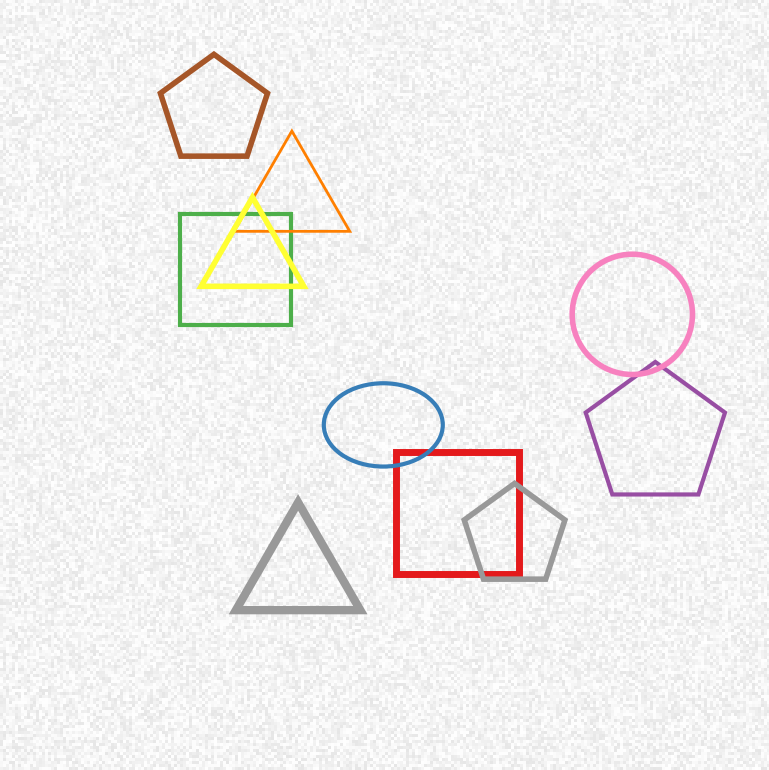[{"shape": "square", "thickness": 2.5, "radius": 0.4, "center": [0.595, 0.334]}, {"shape": "oval", "thickness": 1.5, "radius": 0.39, "center": [0.498, 0.448]}, {"shape": "square", "thickness": 1.5, "radius": 0.36, "center": [0.306, 0.65]}, {"shape": "pentagon", "thickness": 1.5, "radius": 0.48, "center": [0.851, 0.435]}, {"shape": "triangle", "thickness": 1, "radius": 0.43, "center": [0.379, 0.743]}, {"shape": "triangle", "thickness": 2, "radius": 0.39, "center": [0.328, 0.667]}, {"shape": "pentagon", "thickness": 2, "radius": 0.37, "center": [0.278, 0.856]}, {"shape": "circle", "thickness": 2, "radius": 0.39, "center": [0.821, 0.592]}, {"shape": "triangle", "thickness": 3, "radius": 0.47, "center": [0.387, 0.254]}, {"shape": "pentagon", "thickness": 2, "radius": 0.34, "center": [0.668, 0.303]}]